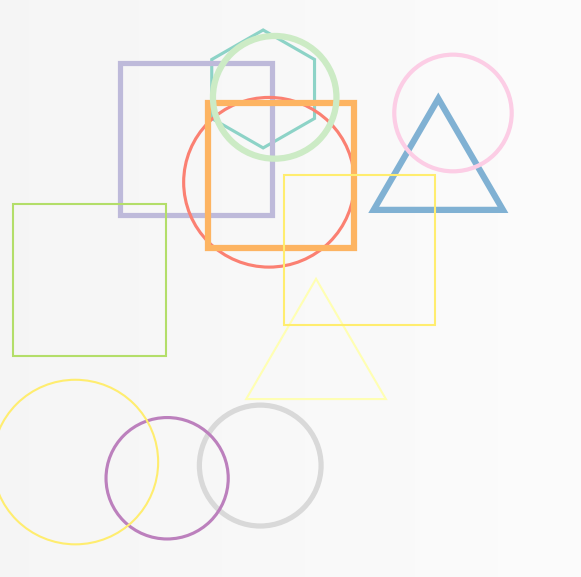[{"shape": "hexagon", "thickness": 1.5, "radius": 0.51, "center": [0.453, 0.845]}, {"shape": "triangle", "thickness": 1, "radius": 0.69, "center": [0.544, 0.377]}, {"shape": "square", "thickness": 2.5, "radius": 0.65, "center": [0.337, 0.758]}, {"shape": "circle", "thickness": 1.5, "radius": 0.73, "center": [0.463, 0.684]}, {"shape": "triangle", "thickness": 3, "radius": 0.64, "center": [0.754, 0.7]}, {"shape": "square", "thickness": 3, "radius": 0.63, "center": [0.483, 0.696]}, {"shape": "square", "thickness": 1, "radius": 0.66, "center": [0.154, 0.514]}, {"shape": "circle", "thickness": 2, "radius": 0.51, "center": [0.779, 0.803]}, {"shape": "circle", "thickness": 2.5, "radius": 0.52, "center": [0.448, 0.193]}, {"shape": "circle", "thickness": 1.5, "radius": 0.53, "center": [0.288, 0.171]}, {"shape": "circle", "thickness": 3, "radius": 0.53, "center": [0.473, 0.831]}, {"shape": "square", "thickness": 1, "radius": 0.65, "center": [0.618, 0.566]}, {"shape": "circle", "thickness": 1, "radius": 0.71, "center": [0.13, 0.199]}]